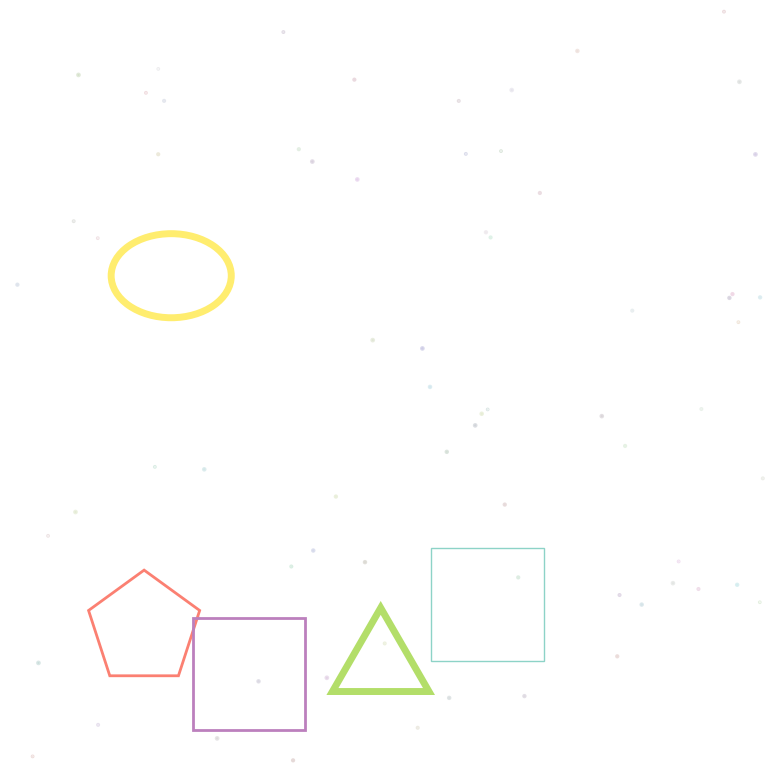[{"shape": "square", "thickness": 0.5, "radius": 0.37, "center": [0.633, 0.215]}, {"shape": "pentagon", "thickness": 1, "radius": 0.38, "center": [0.187, 0.184]}, {"shape": "triangle", "thickness": 2.5, "radius": 0.36, "center": [0.494, 0.138]}, {"shape": "square", "thickness": 1, "radius": 0.36, "center": [0.323, 0.125]}, {"shape": "oval", "thickness": 2.5, "radius": 0.39, "center": [0.222, 0.642]}]